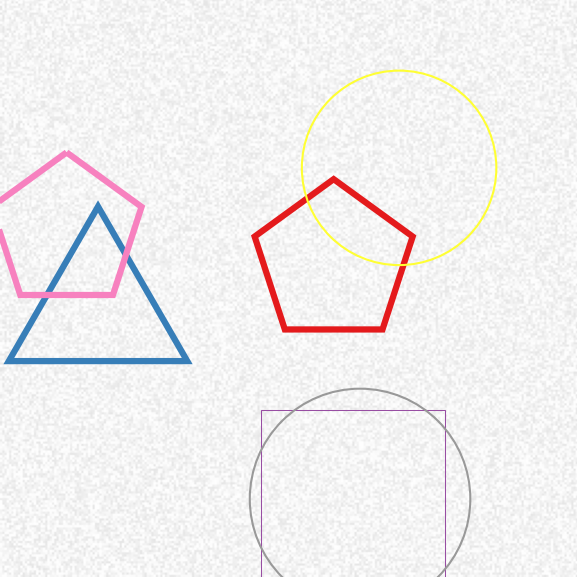[{"shape": "pentagon", "thickness": 3, "radius": 0.72, "center": [0.578, 0.545]}, {"shape": "triangle", "thickness": 3, "radius": 0.89, "center": [0.17, 0.463]}, {"shape": "square", "thickness": 0.5, "radius": 0.8, "center": [0.611, 0.129]}, {"shape": "circle", "thickness": 1, "radius": 0.84, "center": [0.691, 0.708]}, {"shape": "pentagon", "thickness": 3, "radius": 0.68, "center": [0.115, 0.599]}, {"shape": "circle", "thickness": 1, "radius": 0.95, "center": [0.623, 0.135]}]